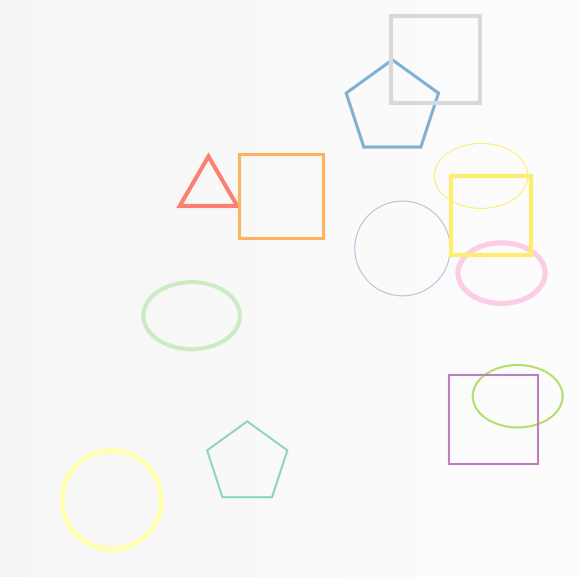[{"shape": "pentagon", "thickness": 1, "radius": 0.36, "center": [0.425, 0.197]}, {"shape": "circle", "thickness": 2.5, "radius": 0.43, "center": [0.192, 0.133]}, {"shape": "circle", "thickness": 0.5, "radius": 0.41, "center": [0.692, 0.569]}, {"shape": "triangle", "thickness": 2, "radius": 0.29, "center": [0.359, 0.671]}, {"shape": "pentagon", "thickness": 1.5, "radius": 0.42, "center": [0.675, 0.812]}, {"shape": "square", "thickness": 1.5, "radius": 0.36, "center": [0.484, 0.66]}, {"shape": "oval", "thickness": 1, "radius": 0.39, "center": [0.891, 0.313]}, {"shape": "oval", "thickness": 2.5, "radius": 0.37, "center": [0.863, 0.526]}, {"shape": "square", "thickness": 2, "radius": 0.38, "center": [0.749, 0.896]}, {"shape": "square", "thickness": 1, "radius": 0.38, "center": [0.85, 0.273]}, {"shape": "oval", "thickness": 2, "radius": 0.42, "center": [0.33, 0.453]}, {"shape": "oval", "thickness": 0.5, "radius": 0.4, "center": [0.828, 0.695]}, {"shape": "square", "thickness": 2, "radius": 0.34, "center": [0.845, 0.626]}]